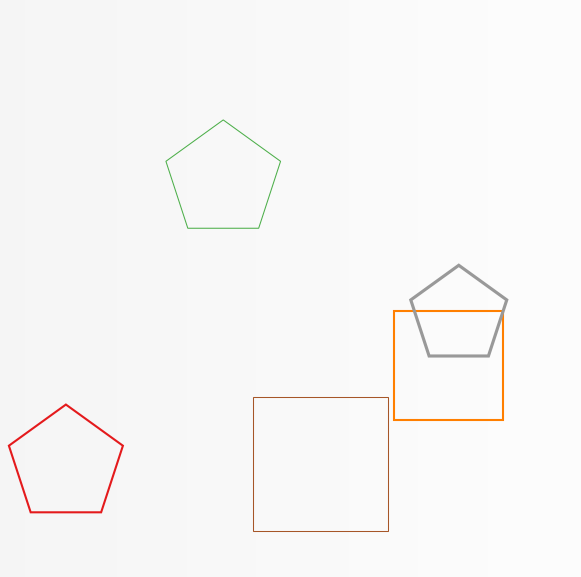[{"shape": "pentagon", "thickness": 1, "radius": 0.52, "center": [0.113, 0.195]}, {"shape": "pentagon", "thickness": 0.5, "radius": 0.52, "center": [0.384, 0.688]}, {"shape": "square", "thickness": 1, "radius": 0.47, "center": [0.771, 0.366]}, {"shape": "square", "thickness": 0.5, "radius": 0.58, "center": [0.551, 0.195]}, {"shape": "pentagon", "thickness": 1.5, "radius": 0.43, "center": [0.789, 0.453]}]